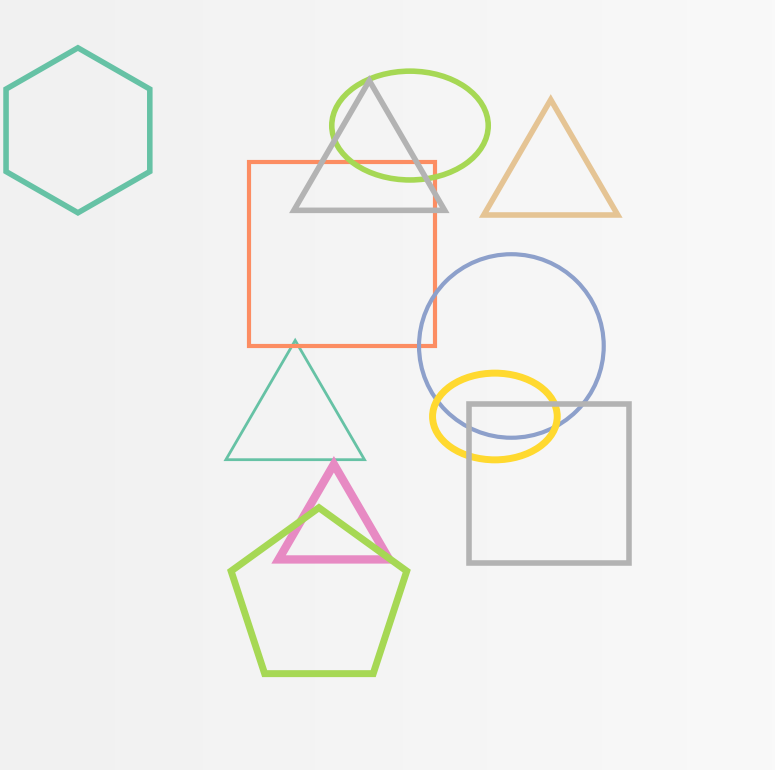[{"shape": "triangle", "thickness": 1, "radius": 0.52, "center": [0.381, 0.455]}, {"shape": "hexagon", "thickness": 2, "radius": 0.54, "center": [0.101, 0.831]}, {"shape": "square", "thickness": 1.5, "radius": 0.6, "center": [0.441, 0.671]}, {"shape": "circle", "thickness": 1.5, "radius": 0.6, "center": [0.66, 0.551]}, {"shape": "triangle", "thickness": 3, "radius": 0.41, "center": [0.431, 0.315]}, {"shape": "pentagon", "thickness": 2.5, "radius": 0.6, "center": [0.412, 0.222]}, {"shape": "oval", "thickness": 2, "radius": 0.5, "center": [0.529, 0.837]}, {"shape": "oval", "thickness": 2.5, "radius": 0.4, "center": [0.639, 0.459]}, {"shape": "triangle", "thickness": 2, "radius": 0.5, "center": [0.711, 0.771]}, {"shape": "square", "thickness": 2, "radius": 0.52, "center": [0.709, 0.373]}, {"shape": "triangle", "thickness": 2, "radius": 0.56, "center": [0.477, 0.783]}]